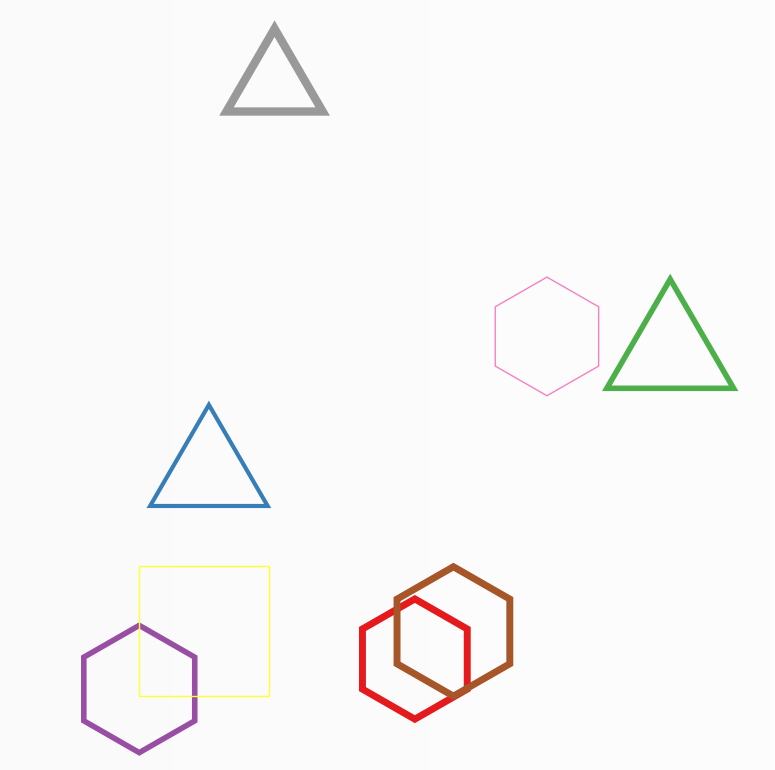[{"shape": "hexagon", "thickness": 2.5, "radius": 0.39, "center": [0.535, 0.144]}, {"shape": "triangle", "thickness": 1.5, "radius": 0.44, "center": [0.27, 0.387]}, {"shape": "triangle", "thickness": 2, "radius": 0.47, "center": [0.865, 0.543]}, {"shape": "hexagon", "thickness": 2, "radius": 0.41, "center": [0.18, 0.105]}, {"shape": "square", "thickness": 0.5, "radius": 0.42, "center": [0.263, 0.181]}, {"shape": "hexagon", "thickness": 2.5, "radius": 0.42, "center": [0.585, 0.18]}, {"shape": "hexagon", "thickness": 0.5, "radius": 0.39, "center": [0.706, 0.563]}, {"shape": "triangle", "thickness": 3, "radius": 0.36, "center": [0.354, 0.891]}]